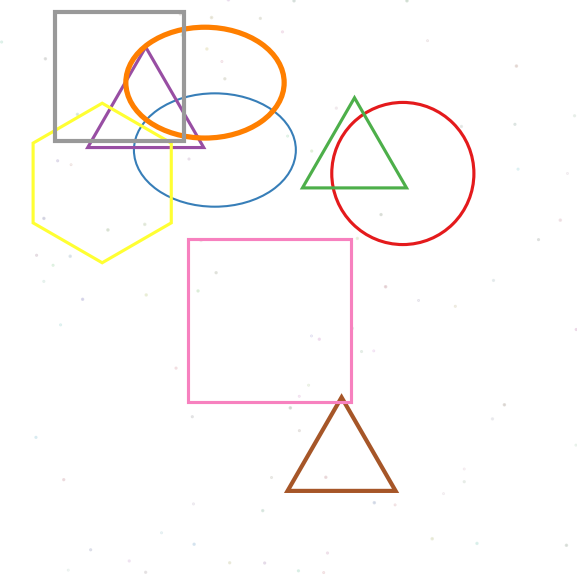[{"shape": "circle", "thickness": 1.5, "radius": 0.62, "center": [0.698, 0.699]}, {"shape": "oval", "thickness": 1, "radius": 0.7, "center": [0.372, 0.739]}, {"shape": "triangle", "thickness": 1.5, "radius": 0.52, "center": [0.614, 0.726]}, {"shape": "triangle", "thickness": 1.5, "radius": 0.58, "center": [0.252, 0.802]}, {"shape": "oval", "thickness": 2.5, "radius": 0.69, "center": [0.355, 0.856]}, {"shape": "hexagon", "thickness": 1.5, "radius": 0.69, "center": [0.177, 0.682]}, {"shape": "triangle", "thickness": 2, "radius": 0.54, "center": [0.591, 0.203]}, {"shape": "square", "thickness": 1.5, "radius": 0.7, "center": [0.466, 0.444]}, {"shape": "square", "thickness": 2, "radius": 0.56, "center": [0.207, 0.866]}]